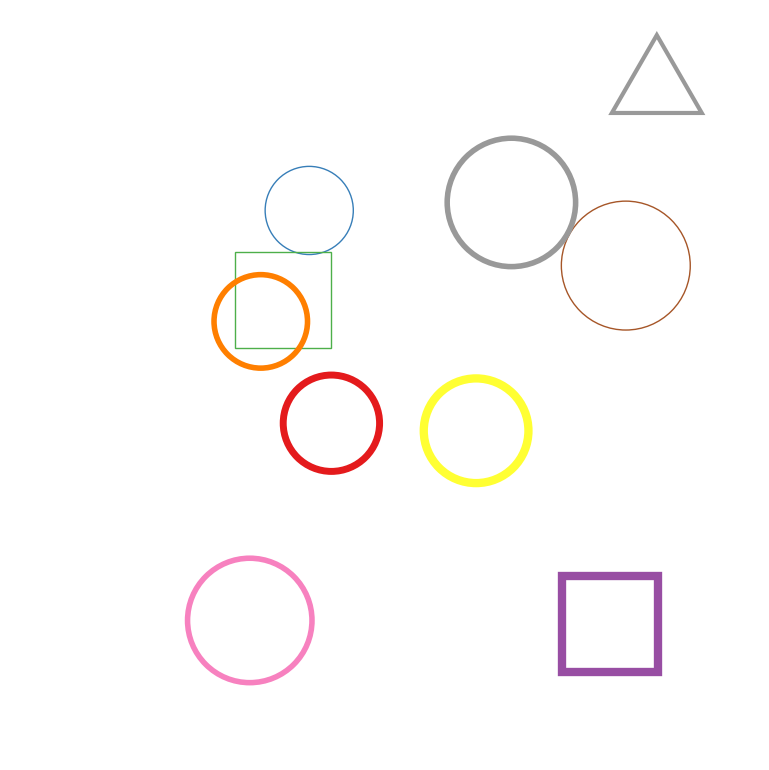[{"shape": "circle", "thickness": 2.5, "radius": 0.31, "center": [0.43, 0.45]}, {"shape": "circle", "thickness": 0.5, "radius": 0.29, "center": [0.402, 0.727]}, {"shape": "square", "thickness": 0.5, "radius": 0.31, "center": [0.367, 0.61]}, {"shape": "square", "thickness": 3, "radius": 0.31, "center": [0.792, 0.189]}, {"shape": "circle", "thickness": 2, "radius": 0.3, "center": [0.339, 0.583]}, {"shape": "circle", "thickness": 3, "radius": 0.34, "center": [0.618, 0.441]}, {"shape": "circle", "thickness": 0.5, "radius": 0.42, "center": [0.813, 0.655]}, {"shape": "circle", "thickness": 2, "radius": 0.4, "center": [0.324, 0.194]}, {"shape": "triangle", "thickness": 1.5, "radius": 0.34, "center": [0.853, 0.887]}, {"shape": "circle", "thickness": 2, "radius": 0.42, "center": [0.664, 0.737]}]